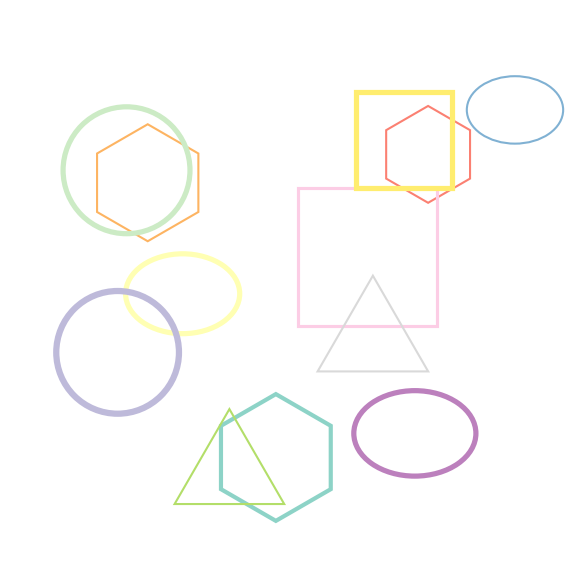[{"shape": "hexagon", "thickness": 2, "radius": 0.55, "center": [0.478, 0.207]}, {"shape": "oval", "thickness": 2.5, "radius": 0.49, "center": [0.316, 0.491]}, {"shape": "circle", "thickness": 3, "radius": 0.53, "center": [0.204, 0.389]}, {"shape": "hexagon", "thickness": 1, "radius": 0.42, "center": [0.741, 0.732]}, {"shape": "oval", "thickness": 1, "radius": 0.42, "center": [0.892, 0.809]}, {"shape": "hexagon", "thickness": 1, "radius": 0.51, "center": [0.256, 0.683]}, {"shape": "triangle", "thickness": 1, "radius": 0.55, "center": [0.397, 0.181]}, {"shape": "square", "thickness": 1.5, "radius": 0.6, "center": [0.636, 0.554]}, {"shape": "triangle", "thickness": 1, "radius": 0.55, "center": [0.646, 0.411]}, {"shape": "oval", "thickness": 2.5, "radius": 0.53, "center": [0.718, 0.249]}, {"shape": "circle", "thickness": 2.5, "radius": 0.55, "center": [0.219, 0.704]}, {"shape": "square", "thickness": 2.5, "radius": 0.41, "center": [0.699, 0.756]}]